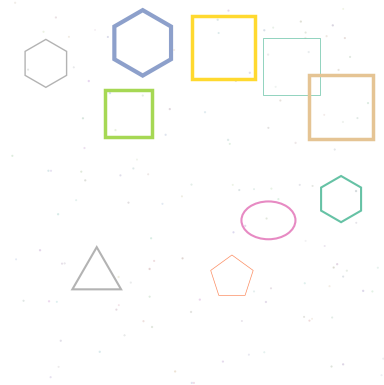[{"shape": "hexagon", "thickness": 1.5, "radius": 0.3, "center": [0.886, 0.483]}, {"shape": "square", "thickness": 0.5, "radius": 0.37, "center": [0.757, 0.827]}, {"shape": "pentagon", "thickness": 0.5, "radius": 0.29, "center": [0.602, 0.28]}, {"shape": "hexagon", "thickness": 3, "radius": 0.43, "center": [0.371, 0.889]}, {"shape": "oval", "thickness": 1.5, "radius": 0.35, "center": [0.697, 0.428]}, {"shape": "square", "thickness": 2.5, "radius": 0.3, "center": [0.334, 0.704]}, {"shape": "square", "thickness": 2.5, "radius": 0.41, "center": [0.58, 0.876]}, {"shape": "square", "thickness": 2.5, "radius": 0.41, "center": [0.885, 0.721]}, {"shape": "triangle", "thickness": 1.5, "radius": 0.37, "center": [0.251, 0.285]}, {"shape": "hexagon", "thickness": 1, "radius": 0.31, "center": [0.119, 0.835]}]